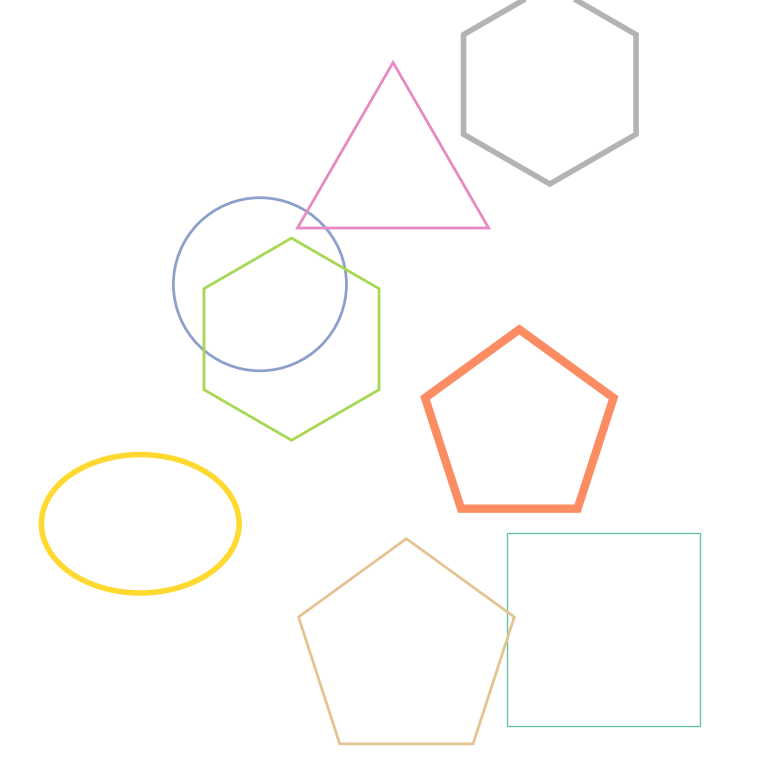[{"shape": "square", "thickness": 0.5, "radius": 0.63, "center": [0.784, 0.182]}, {"shape": "pentagon", "thickness": 3, "radius": 0.64, "center": [0.674, 0.444]}, {"shape": "circle", "thickness": 1, "radius": 0.56, "center": [0.338, 0.631]}, {"shape": "triangle", "thickness": 1, "radius": 0.72, "center": [0.51, 0.776]}, {"shape": "hexagon", "thickness": 1, "radius": 0.66, "center": [0.379, 0.56]}, {"shape": "oval", "thickness": 2, "radius": 0.64, "center": [0.182, 0.32]}, {"shape": "pentagon", "thickness": 1, "radius": 0.74, "center": [0.528, 0.153]}, {"shape": "hexagon", "thickness": 2, "radius": 0.65, "center": [0.714, 0.89]}]